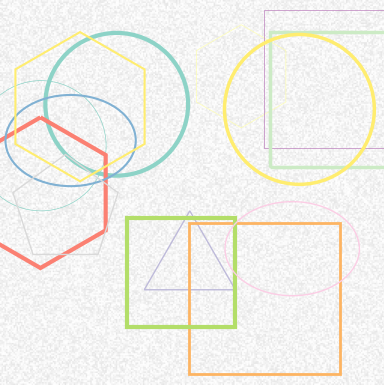[{"shape": "circle", "thickness": 3, "radius": 0.93, "center": [0.303, 0.729]}, {"shape": "circle", "thickness": 0.5, "radius": 0.85, "center": [0.106, 0.621]}, {"shape": "hexagon", "thickness": 0.5, "radius": 0.67, "center": [0.627, 0.802]}, {"shape": "triangle", "thickness": 1, "radius": 0.68, "center": [0.493, 0.316]}, {"shape": "hexagon", "thickness": 3, "radius": 0.98, "center": [0.105, 0.5]}, {"shape": "oval", "thickness": 1.5, "radius": 0.85, "center": [0.183, 0.635]}, {"shape": "square", "thickness": 2, "radius": 0.98, "center": [0.687, 0.226]}, {"shape": "square", "thickness": 3, "radius": 0.7, "center": [0.471, 0.292]}, {"shape": "oval", "thickness": 1, "radius": 0.87, "center": [0.759, 0.354]}, {"shape": "pentagon", "thickness": 1, "radius": 0.72, "center": [0.17, 0.455]}, {"shape": "square", "thickness": 0.5, "radius": 0.9, "center": [0.865, 0.796]}, {"shape": "square", "thickness": 2.5, "radius": 0.88, "center": [0.876, 0.742]}, {"shape": "circle", "thickness": 2.5, "radius": 0.97, "center": [0.778, 0.716]}, {"shape": "hexagon", "thickness": 1.5, "radius": 0.97, "center": [0.208, 0.723]}]